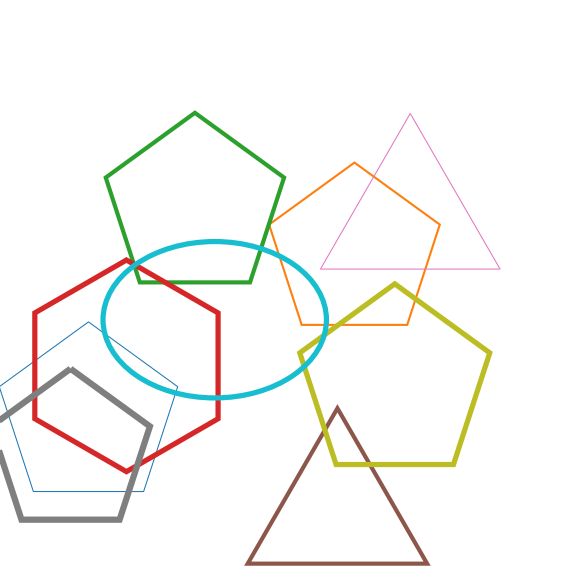[{"shape": "pentagon", "thickness": 0.5, "radius": 0.81, "center": [0.153, 0.279]}, {"shape": "pentagon", "thickness": 1, "radius": 0.78, "center": [0.614, 0.562]}, {"shape": "pentagon", "thickness": 2, "radius": 0.81, "center": [0.338, 0.641]}, {"shape": "hexagon", "thickness": 2.5, "radius": 0.92, "center": [0.219, 0.366]}, {"shape": "triangle", "thickness": 2, "radius": 0.9, "center": [0.584, 0.113]}, {"shape": "triangle", "thickness": 0.5, "radius": 0.9, "center": [0.71, 0.623]}, {"shape": "pentagon", "thickness": 3, "radius": 0.72, "center": [0.122, 0.216]}, {"shape": "pentagon", "thickness": 2.5, "radius": 0.86, "center": [0.684, 0.335]}, {"shape": "oval", "thickness": 2.5, "radius": 0.97, "center": [0.372, 0.445]}]